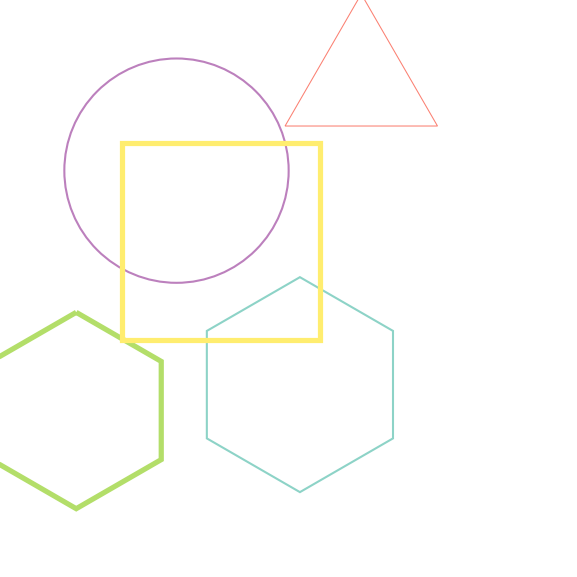[{"shape": "hexagon", "thickness": 1, "radius": 0.93, "center": [0.519, 0.333]}, {"shape": "triangle", "thickness": 0.5, "radius": 0.76, "center": [0.626, 0.857]}, {"shape": "hexagon", "thickness": 2.5, "radius": 0.85, "center": [0.132, 0.288]}, {"shape": "circle", "thickness": 1, "radius": 0.97, "center": [0.306, 0.704]}, {"shape": "square", "thickness": 2.5, "radius": 0.86, "center": [0.383, 0.581]}]